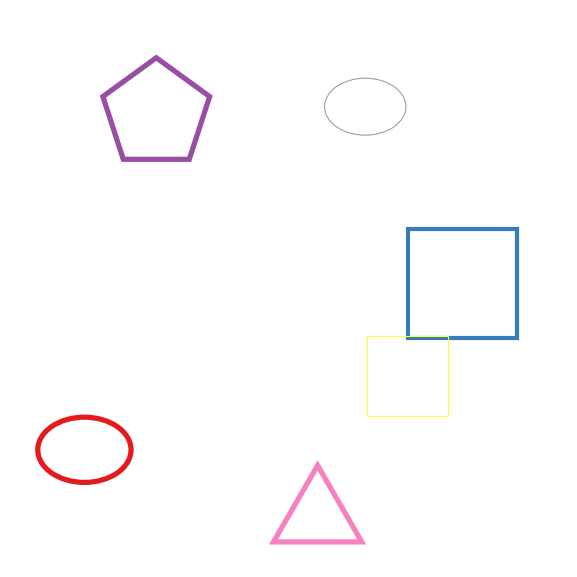[{"shape": "oval", "thickness": 2.5, "radius": 0.4, "center": [0.146, 0.22]}, {"shape": "square", "thickness": 2, "radius": 0.47, "center": [0.801, 0.509]}, {"shape": "pentagon", "thickness": 2.5, "radius": 0.49, "center": [0.271, 0.802]}, {"shape": "square", "thickness": 0.5, "radius": 0.35, "center": [0.706, 0.348]}, {"shape": "triangle", "thickness": 2.5, "radius": 0.44, "center": [0.55, 0.105]}, {"shape": "oval", "thickness": 0.5, "radius": 0.35, "center": [0.632, 0.814]}]